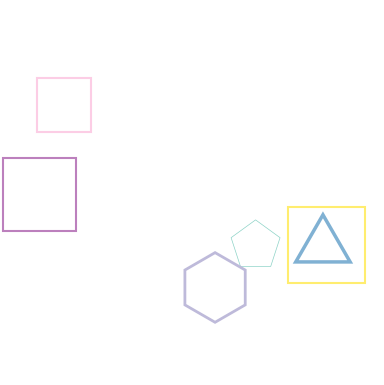[{"shape": "pentagon", "thickness": 0.5, "radius": 0.33, "center": [0.664, 0.362]}, {"shape": "hexagon", "thickness": 2, "radius": 0.45, "center": [0.559, 0.253]}, {"shape": "triangle", "thickness": 2.5, "radius": 0.41, "center": [0.839, 0.36]}, {"shape": "square", "thickness": 1.5, "radius": 0.35, "center": [0.166, 0.727]}, {"shape": "square", "thickness": 1.5, "radius": 0.47, "center": [0.103, 0.494]}, {"shape": "square", "thickness": 1.5, "radius": 0.49, "center": [0.848, 0.363]}]